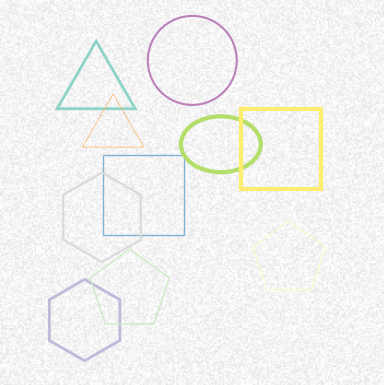[{"shape": "triangle", "thickness": 2, "radius": 0.59, "center": [0.25, 0.776]}, {"shape": "pentagon", "thickness": 0.5, "radius": 0.5, "center": [0.751, 0.327]}, {"shape": "hexagon", "thickness": 2, "radius": 0.53, "center": [0.22, 0.169]}, {"shape": "square", "thickness": 1, "radius": 0.52, "center": [0.373, 0.494]}, {"shape": "triangle", "thickness": 0.5, "radius": 0.46, "center": [0.294, 0.664]}, {"shape": "oval", "thickness": 3, "radius": 0.52, "center": [0.574, 0.625]}, {"shape": "hexagon", "thickness": 1.5, "radius": 0.58, "center": [0.265, 0.436]}, {"shape": "circle", "thickness": 1.5, "radius": 0.58, "center": [0.499, 0.843]}, {"shape": "pentagon", "thickness": 1, "radius": 0.54, "center": [0.337, 0.245]}, {"shape": "square", "thickness": 3, "radius": 0.52, "center": [0.729, 0.613]}]